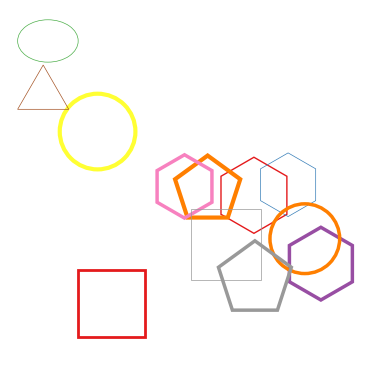[{"shape": "hexagon", "thickness": 1, "radius": 0.49, "center": [0.66, 0.493]}, {"shape": "square", "thickness": 2, "radius": 0.44, "center": [0.289, 0.212]}, {"shape": "hexagon", "thickness": 0.5, "radius": 0.41, "center": [0.748, 0.52]}, {"shape": "oval", "thickness": 0.5, "radius": 0.39, "center": [0.124, 0.894]}, {"shape": "hexagon", "thickness": 2.5, "radius": 0.47, "center": [0.833, 0.315]}, {"shape": "circle", "thickness": 2.5, "radius": 0.45, "center": [0.792, 0.38]}, {"shape": "pentagon", "thickness": 3, "radius": 0.45, "center": [0.539, 0.507]}, {"shape": "circle", "thickness": 3, "radius": 0.49, "center": [0.253, 0.658]}, {"shape": "triangle", "thickness": 0.5, "radius": 0.38, "center": [0.112, 0.754]}, {"shape": "hexagon", "thickness": 2.5, "radius": 0.41, "center": [0.479, 0.516]}, {"shape": "pentagon", "thickness": 2.5, "radius": 0.5, "center": [0.662, 0.275]}, {"shape": "square", "thickness": 0.5, "radius": 0.46, "center": [0.586, 0.365]}]